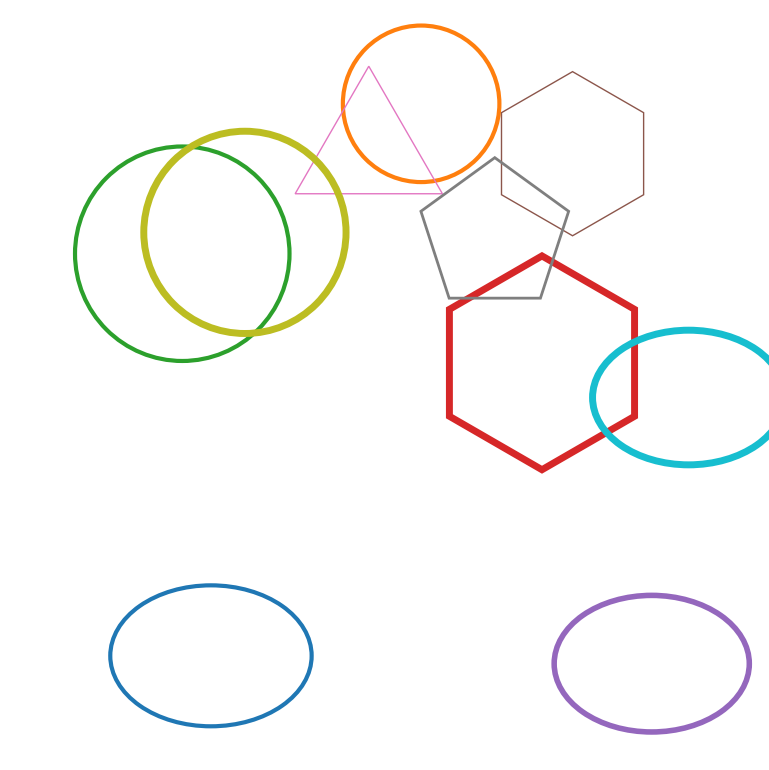[{"shape": "oval", "thickness": 1.5, "radius": 0.65, "center": [0.274, 0.148]}, {"shape": "circle", "thickness": 1.5, "radius": 0.51, "center": [0.547, 0.865]}, {"shape": "circle", "thickness": 1.5, "radius": 0.7, "center": [0.237, 0.67]}, {"shape": "hexagon", "thickness": 2.5, "radius": 0.69, "center": [0.704, 0.529]}, {"shape": "oval", "thickness": 2, "radius": 0.63, "center": [0.846, 0.138]}, {"shape": "hexagon", "thickness": 0.5, "radius": 0.53, "center": [0.744, 0.8]}, {"shape": "triangle", "thickness": 0.5, "radius": 0.55, "center": [0.479, 0.804]}, {"shape": "pentagon", "thickness": 1, "radius": 0.5, "center": [0.643, 0.694]}, {"shape": "circle", "thickness": 2.5, "radius": 0.66, "center": [0.318, 0.698]}, {"shape": "oval", "thickness": 2.5, "radius": 0.62, "center": [0.894, 0.484]}]